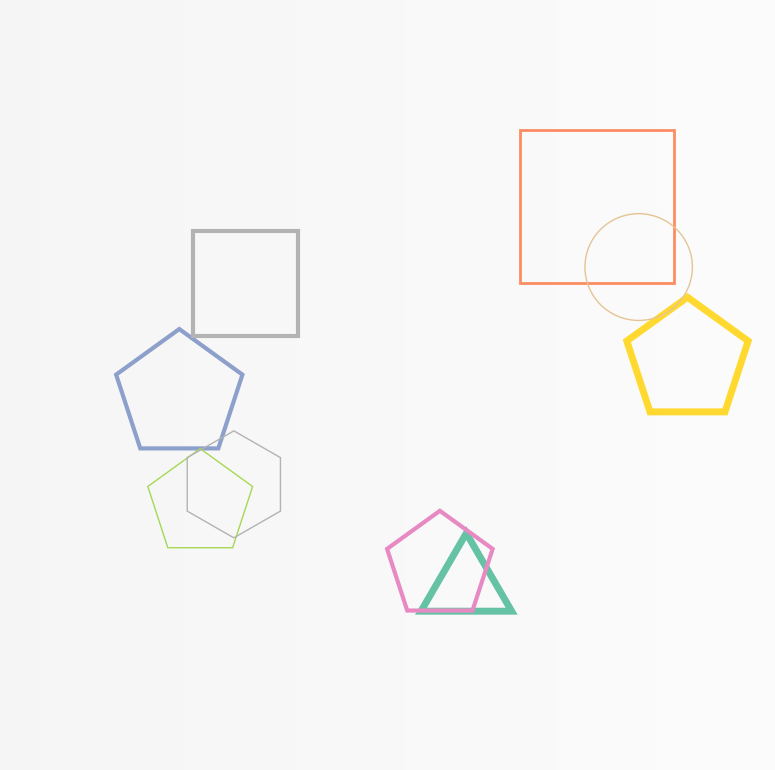[{"shape": "triangle", "thickness": 2.5, "radius": 0.34, "center": [0.602, 0.24]}, {"shape": "square", "thickness": 1, "radius": 0.5, "center": [0.77, 0.732]}, {"shape": "pentagon", "thickness": 1.5, "radius": 0.43, "center": [0.231, 0.487]}, {"shape": "pentagon", "thickness": 1.5, "radius": 0.36, "center": [0.568, 0.265]}, {"shape": "pentagon", "thickness": 0.5, "radius": 0.36, "center": [0.258, 0.346]}, {"shape": "pentagon", "thickness": 2.5, "radius": 0.41, "center": [0.887, 0.532]}, {"shape": "circle", "thickness": 0.5, "radius": 0.35, "center": [0.824, 0.653]}, {"shape": "square", "thickness": 1.5, "radius": 0.34, "center": [0.317, 0.632]}, {"shape": "hexagon", "thickness": 0.5, "radius": 0.35, "center": [0.302, 0.371]}]